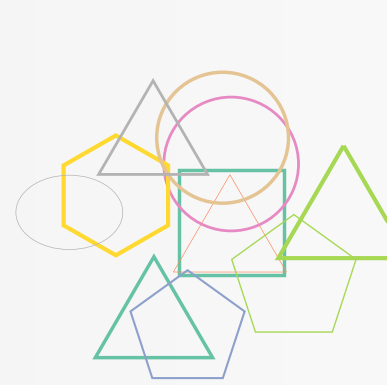[{"shape": "square", "thickness": 2.5, "radius": 0.68, "center": [0.597, 0.422]}, {"shape": "triangle", "thickness": 2.5, "radius": 0.87, "center": [0.397, 0.158]}, {"shape": "triangle", "thickness": 0.5, "radius": 0.84, "center": [0.593, 0.378]}, {"shape": "pentagon", "thickness": 1.5, "radius": 0.77, "center": [0.484, 0.143]}, {"shape": "circle", "thickness": 2, "radius": 0.87, "center": [0.597, 0.574]}, {"shape": "pentagon", "thickness": 1, "radius": 0.84, "center": [0.758, 0.274]}, {"shape": "triangle", "thickness": 3, "radius": 0.97, "center": [0.887, 0.427]}, {"shape": "hexagon", "thickness": 3, "radius": 0.78, "center": [0.299, 0.493]}, {"shape": "circle", "thickness": 2.5, "radius": 0.85, "center": [0.574, 0.642]}, {"shape": "oval", "thickness": 0.5, "radius": 0.69, "center": [0.179, 0.448]}, {"shape": "triangle", "thickness": 2, "radius": 0.81, "center": [0.395, 0.628]}]